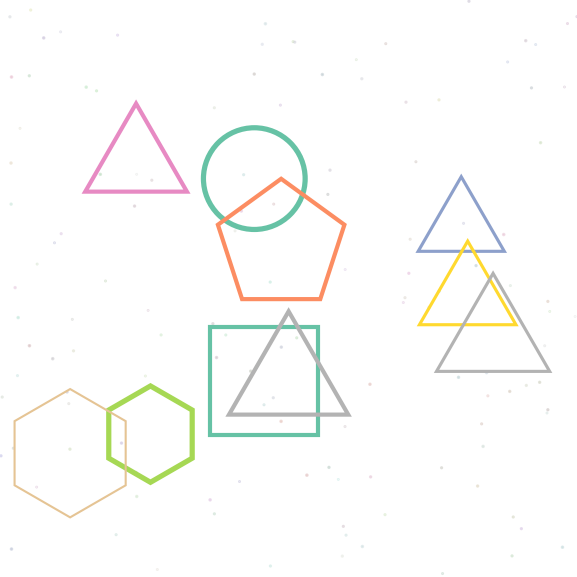[{"shape": "circle", "thickness": 2.5, "radius": 0.44, "center": [0.44, 0.69]}, {"shape": "square", "thickness": 2, "radius": 0.47, "center": [0.458, 0.339]}, {"shape": "pentagon", "thickness": 2, "radius": 0.58, "center": [0.487, 0.574]}, {"shape": "triangle", "thickness": 1.5, "radius": 0.43, "center": [0.799, 0.607]}, {"shape": "triangle", "thickness": 2, "radius": 0.51, "center": [0.236, 0.718]}, {"shape": "hexagon", "thickness": 2.5, "radius": 0.42, "center": [0.261, 0.247]}, {"shape": "triangle", "thickness": 1.5, "radius": 0.48, "center": [0.81, 0.485]}, {"shape": "hexagon", "thickness": 1, "radius": 0.56, "center": [0.121, 0.214]}, {"shape": "triangle", "thickness": 2, "radius": 0.6, "center": [0.5, 0.341]}, {"shape": "triangle", "thickness": 1.5, "radius": 0.57, "center": [0.854, 0.413]}]